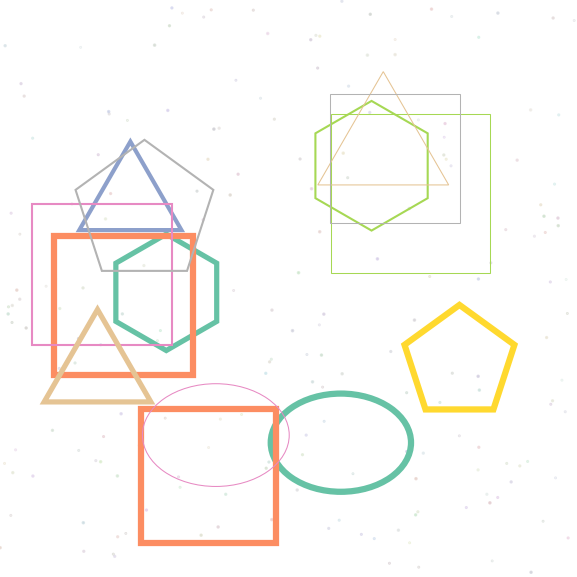[{"shape": "hexagon", "thickness": 2.5, "radius": 0.5, "center": [0.288, 0.493]}, {"shape": "oval", "thickness": 3, "radius": 0.61, "center": [0.59, 0.233]}, {"shape": "square", "thickness": 3, "radius": 0.58, "center": [0.36, 0.175]}, {"shape": "square", "thickness": 3, "radius": 0.6, "center": [0.214, 0.47]}, {"shape": "triangle", "thickness": 2, "radius": 0.51, "center": [0.226, 0.652]}, {"shape": "oval", "thickness": 0.5, "radius": 0.64, "center": [0.374, 0.246]}, {"shape": "square", "thickness": 1, "radius": 0.61, "center": [0.176, 0.524]}, {"shape": "square", "thickness": 0.5, "radius": 0.69, "center": [0.711, 0.664]}, {"shape": "hexagon", "thickness": 1, "radius": 0.56, "center": [0.643, 0.712]}, {"shape": "pentagon", "thickness": 3, "radius": 0.5, "center": [0.796, 0.371]}, {"shape": "triangle", "thickness": 2.5, "radius": 0.53, "center": [0.169, 0.357]}, {"shape": "triangle", "thickness": 0.5, "radius": 0.65, "center": [0.664, 0.744]}, {"shape": "pentagon", "thickness": 1, "radius": 0.63, "center": [0.25, 0.632]}, {"shape": "square", "thickness": 0.5, "radius": 0.56, "center": [0.684, 0.725]}]